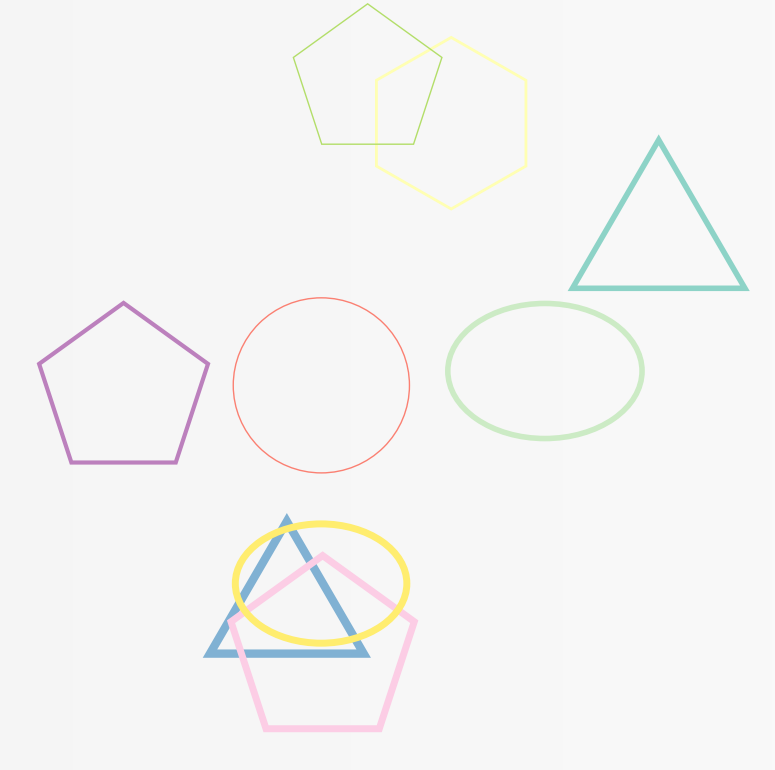[{"shape": "triangle", "thickness": 2, "radius": 0.64, "center": [0.85, 0.69]}, {"shape": "hexagon", "thickness": 1, "radius": 0.56, "center": [0.582, 0.84]}, {"shape": "circle", "thickness": 0.5, "radius": 0.57, "center": [0.415, 0.5]}, {"shape": "triangle", "thickness": 3, "radius": 0.57, "center": [0.37, 0.208]}, {"shape": "pentagon", "thickness": 0.5, "radius": 0.5, "center": [0.474, 0.894]}, {"shape": "pentagon", "thickness": 2.5, "radius": 0.62, "center": [0.416, 0.154]}, {"shape": "pentagon", "thickness": 1.5, "radius": 0.57, "center": [0.159, 0.492]}, {"shape": "oval", "thickness": 2, "radius": 0.63, "center": [0.703, 0.518]}, {"shape": "oval", "thickness": 2.5, "radius": 0.55, "center": [0.414, 0.242]}]